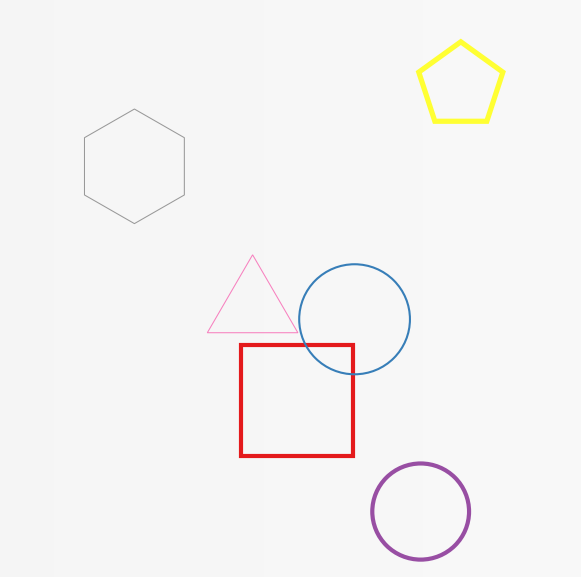[{"shape": "square", "thickness": 2, "radius": 0.48, "center": [0.51, 0.306]}, {"shape": "circle", "thickness": 1, "radius": 0.48, "center": [0.61, 0.446]}, {"shape": "circle", "thickness": 2, "radius": 0.42, "center": [0.724, 0.113]}, {"shape": "pentagon", "thickness": 2.5, "radius": 0.38, "center": [0.793, 0.851]}, {"shape": "triangle", "thickness": 0.5, "radius": 0.45, "center": [0.435, 0.468]}, {"shape": "hexagon", "thickness": 0.5, "radius": 0.5, "center": [0.231, 0.711]}]